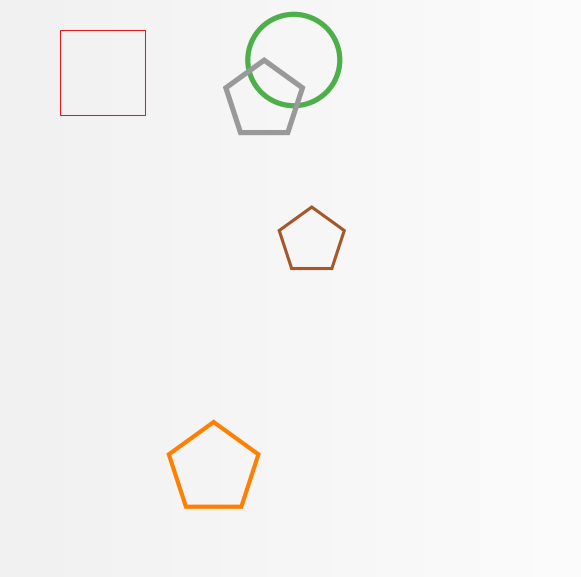[{"shape": "square", "thickness": 0.5, "radius": 0.37, "center": [0.176, 0.874]}, {"shape": "circle", "thickness": 2.5, "radius": 0.4, "center": [0.505, 0.895]}, {"shape": "pentagon", "thickness": 2, "radius": 0.41, "center": [0.368, 0.187]}, {"shape": "pentagon", "thickness": 1.5, "radius": 0.29, "center": [0.536, 0.582]}, {"shape": "pentagon", "thickness": 2.5, "radius": 0.35, "center": [0.454, 0.826]}]